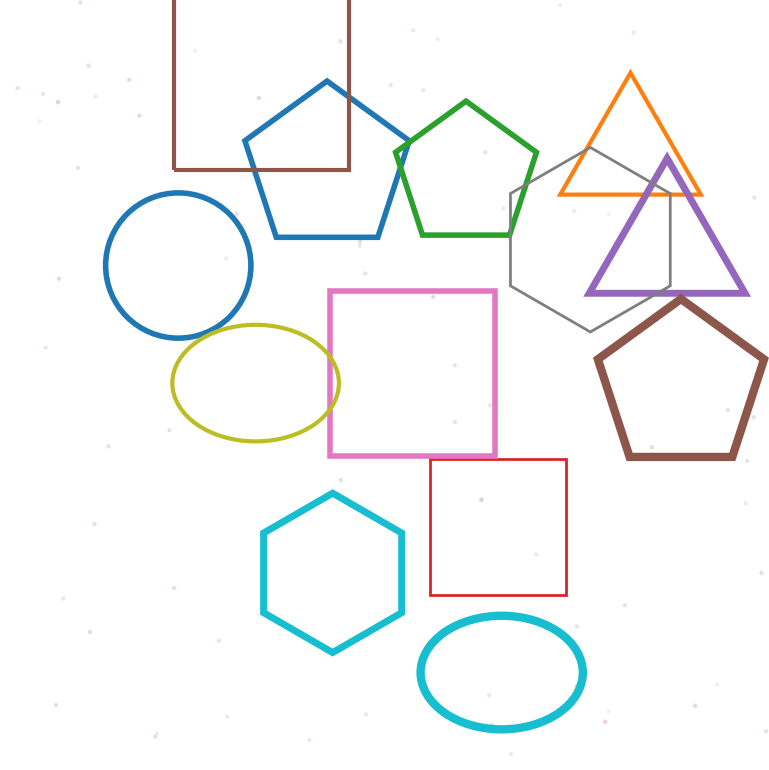[{"shape": "pentagon", "thickness": 2, "radius": 0.56, "center": [0.425, 0.783]}, {"shape": "circle", "thickness": 2, "radius": 0.47, "center": [0.232, 0.655]}, {"shape": "triangle", "thickness": 1.5, "radius": 0.53, "center": [0.819, 0.8]}, {"shape": "pentagon", "thickness": 2, "radius": 0.48, "center": [0.605, 0.772]}, {"shape": "square", "thickness": 1, "radius": 0.44, "center": [0.647, 0.316]}, {"shape": "triangle", "thickness": 2.5, "radius": 0.58, "center": [0.866, 0.678]}, {"shape": "square", "thickness": 1.5, "radius": 0.57, "center": [0.34, 0.894]}, {"shape": "pentagon", "thickness": 3, "radius": 0.57, "center": [0.884, 0.498]}, {"shape": "square", "thickness": 2, "radius": 0.53, "center": [0.536, 0.515]}, {"shape": "hexagon", "thickness": 1, "radius": 0.6, "center": [0.767, 0.689]}, {"shape": "oval", "thickness": 1.5, "radius": 0.54, "center": [0.332, 0.502]}, {"shape": "oval", "thickness": 3, "radius": 0.53, "center": [0.652, 0.127]}, {"shape": "hexagon", "thickness": 2.5, "radius": 0.52, "center": [0.432, 0.256]}]